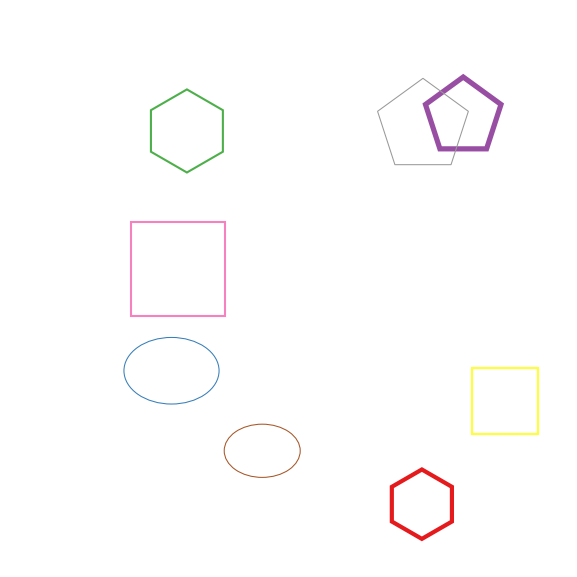[{"shape": "hexagon", "thickness": 2, "radius": 0.3, "center": [0.731, 0.126]}, {"shape": "oval", "thickness": 0.5, "radius": 0.41, "center": [0.297, 0.357]}, {"shape": "hexagon", "thickness": 1, "radius": 0.36, "center": [0.324, 0.772]}, {"shape": "pentagon", "thickness": 2.5, "radius": 0.34, "center": [0.802, 0.797]}, {"shape": "square", "thickness": 1, "radius": 0.29, "center": [0.875, 0.305]}, {"shape": "oval", "thickness": 0.5, "radius": 0.33, "center": [0.454, 0.219]}, {"shape": "square", "thickness": 1, "radius": 0.41, "center": [0.308, 0.533]}, {"shape": "pentagon", "thickness": 0.5, "radius": 0.41, "center": [0.732, 0.781]}]